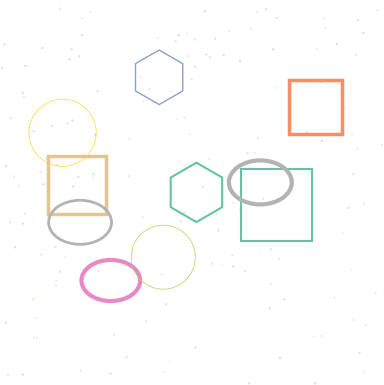[{"shape": "hexagon", "thickness": 1.5, "radius": 0.39, "center": [0.51, 0.5]}, {"shape": "square", "thickness": 1.5, "radius": 0.47, "center": [0.718, 0.467]}, {"shape": "square", "thickness": 2.5, "radius": 0.35, "center": [0.819, 0.722]}, {"shape": "hexagon", "thickness": 1, "radius": 0.35, "center": [0.413, 0.799]}, {"shape": "oval", "thickness": 3, "radius": 0.38, "center": [0.288, 0.271]}, {"shape": "circle", "thickness": 0.5, "radius": 0.42, "center": [0.424, 0.332]}, {"shape": "circle", "thickness": 0.5, "radius": 0.44, "center": [0.163, 0.655]}, {"shape": "square", "thickness": 2.5, "radius": 0.37, "center": [0.199, 0.519]}, {"shape": "oval", "thickness": 2, "radius": 0.41, "center": [0.208, 0.423]}, {"shape": "oval", "thickness": 3, "radius": 0.41, "center": [0.676, 0.526]}]